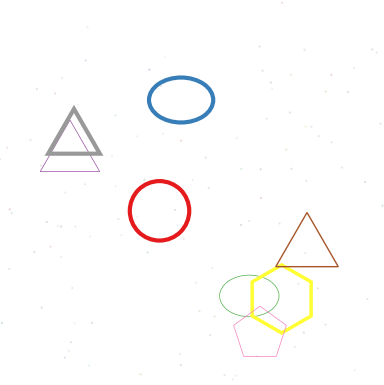[{"shape": "circle", "thickness": 3, "radius": 0.39, "center": [0.414, 0.452]}, {"shape": "oval", "thickness": 3, "radius": 0.42, "center": [0.47, 0.74]}, {"shape": "oval", "thickness": 0.5, "radius": 0.39, "center": [0.648, 0.231]}, {"shape": "triangle", "thickness": 0.5, "radius": 0.45, "center": [0.182, 0.599]}, {"shape": "hexagon", "thickness": 2.5, "radius": 0.44, "center": [0.732, 0.224]}, {"shape": "triangle", "thickness": 1, "radius": 0.47, "center": [0.797, 0.354]}, {"shape": "pentagon", "thickness": 0.5, "radius": 0.36, "center": [0.675, 0.133]}, {"shape": "triangle", "thickness": 3, "radius": 0.39, "center": [0.192, 0.64]}]